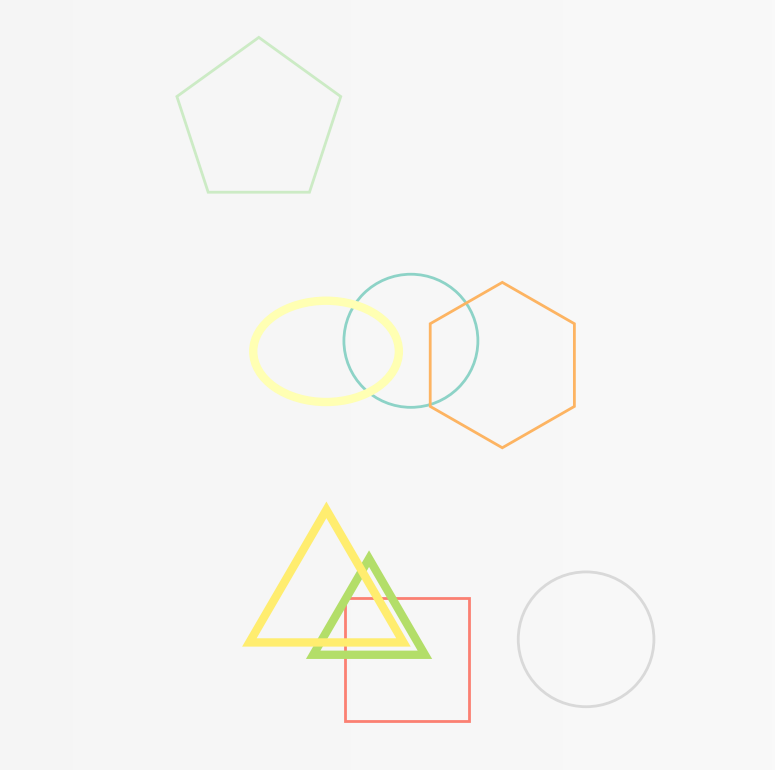[{"shape": "circle", "thickness": 1, "radius": 0.43, "center": [0.53, 0.557]}, {"shape": "oval", "thickness": 3, "radius": 0.47, "center": [0.421, 0.544]}, {"shape": "square", "thickness": 1, "radius": 0.4, "center": [0.526, 0.143]}, {"shape": "hexagon", "thickness": 1, "radius": 0.54, "center": [0.648, 0.526]}, {"shape": "triangle", "thickness": 3, "radius": 0.42, "center": [0.476, 0.191]}, {"shape": "circle", "thickness": 1, "radius": 0.44, "center": [0.756, 0.17]}, {"shape": "pentagon", "thickness": 1, "radius": 0.56, "center": [0.334, 0.84]}, {"shape": "triangle", "thickness": 3, "radius": 0.57, "center": [0.421, 0.223]}]